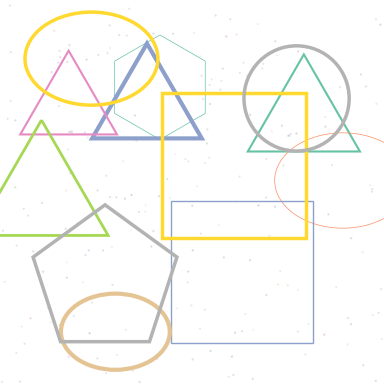[{"shape": "triangle", "thickness": 1.5, "radius": 0.84, "center": [0.789, 0.691]}, {"shape": "hexagon", "thickness": 0.5, "radius": 0.68, "center": [0.415, 0.773]}, {"shape": "oval", "thickness": 0.5, "radius": 0.88, "center": [0.89, 0.531]}, {"shape": "triangle", "thickness": 3, "radius": 0.82, "center": [0.382, 0.723]}, {"shape": "square", "thickness": 1, "radius": 0.92, "center": [0.628, 0.292]}, {"shape": "triangle", "thickness": 1.5, "radius": 0.73, "center": [0.178, 0.723]}, {"shape": "triangle", "thickness": 2, "radius": 1.0, "center": [0.108, 0.488]}, {"shape": "oval", "thickness": 2.5, "radius": 0.86, "center": [0.238, 0.848]}, {"shape": "square", "thickness": 2.5, "radius": 0.94, "center": [0.608, 0.569]}, {"shape": "oval", "thickness": 3, "radius": 0.71, "center": [0.3, 0.138]}, {"shape": "pentagon", "thickness": 2.5, "radius": 0.98, "center": [0.273, 0.271]}, {"shape": "circle", "thickness": 2.5, "radius": 0.68, "center": [0.77, 0.744]}]